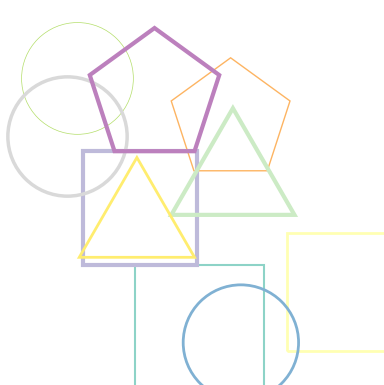[{"shape": "square", "thickness": 1.5, "radius": 0.84, "center": [0.518, 0.144]}, {"shape": "square", "thickness": 2, "radius": 0.76, "center": [0.897, 0.242]}, {"shape": "square", "thickness": 3, "radius": 0.74, "center": [0.364, 0.459]}, {"shape": "circle", "thickness": 2, "radius": 0.75, "center": [0.626, 0.11]}, {"shape": "pentagon", "thickness": 1, "radius": 0.81, "center": [0.599, 0.688]}, {"shape": "circle", "thickness": 0.5, "radius": 0.73, "center": [0.201, 0.796]}, {"shape": "circle", "thickness": 2.5, "radius": 0.77, "center": [0.175, 0.645]}, {"shape": "pentagon", "thickness": 3, "radius": 0.88, "center": [0.401, 0.75]}, {"shape": "triangle", "thickness": 3, "radius": 0.92, "center": [0.605, 0.534]}, {"shape": "triangle", "thickness": 2, "radius": 0.86, "center": [0.356, 0.418]}]